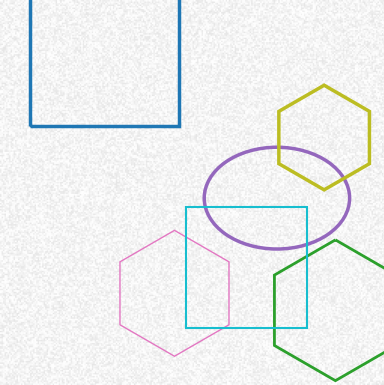[{"shape": "square", "thickness": 2.5, "radius": 0.97, "center": [0.271, 0.866]}, {"shape": "hexagon", "thickness": 2, "radius": 0.91, "center": [0.871, 0.194]}, {"shape": "oval", "thickness": 2.5, "radius": 0.94, "center": [0.719, 0.485]}, {"shape": "hexagon", "thickness": 1, "radius": 0.82, "center": [0.453, 0.238]}, {"shape": "hexagon", "thickness": 2.5, "radius": 0.68, "center": [0.842, 0.643]}, {"shape": "square", "thickness": 1.5, "radius": 0.79, "center": [0.64, 0.306]}]